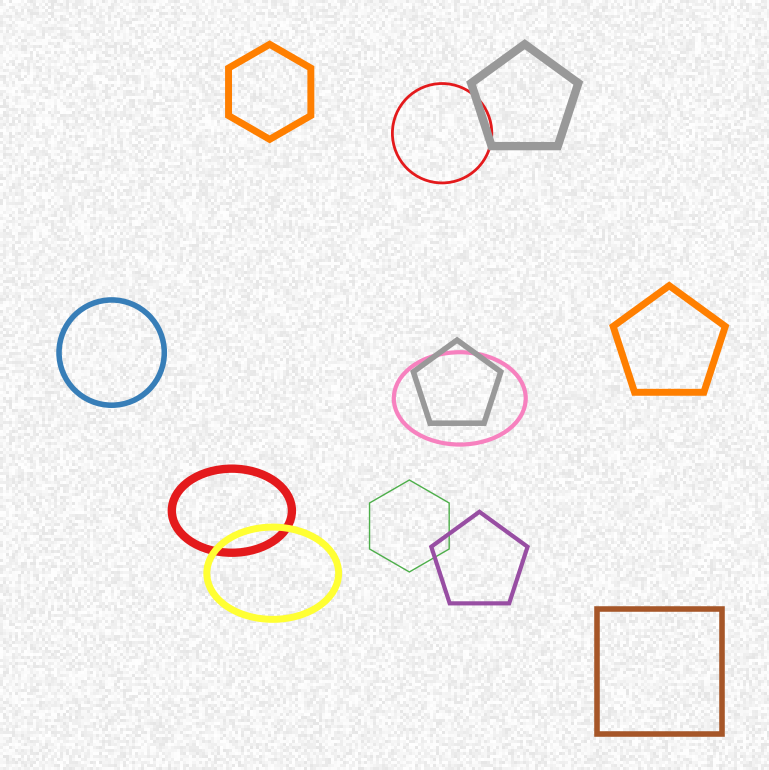[{"shape": "circle", "thickness": 1, "radius": 0.32, "center": [0.574, 0.827]}, {"shape": "oval", "thickness": 3, "radius": 0.39, "center": [0.301, 0.337]}, {"shape": "circle", "thickness": 2, "radius": 0.34, "center": [0.145, 0.542]}, {"shape": "hexagon", "thickness": 0.5, "radius": 0.3, "center": [0.532, 0.317]}, {"shape": "pentagon", "thickness": 1.5, "radius": 0.33, "center": [0.623, 0.27]}, {"shape": "hexagon", "thickness": 2.5, "radius": 0.31, "center": [0.35, 0.881]}, {"shape": "pentagon", "thickness": 2.5, "radius": 0.38, "center": [0.869, 0.552]}, {"shape": "oval", "thickness": 2.5, "radius": 0.43, "center": [0.354, 0.256]}, {"shape": "square", "thickness": 2, "radius": 0.41, "center": [0.857, 0.128]}, {"shape": "oval", "thickness": 1.5, "radius": 0.43, "center": [0.597, 0.483]}, {"shape": "pentagon", "thickness": 3, "radius": 0.37, "center": [0.681, 0.869]}, {"shape": "pentagon", "thickness": 2, "radius": 0.3, "center": [0.594, 0.499]}]